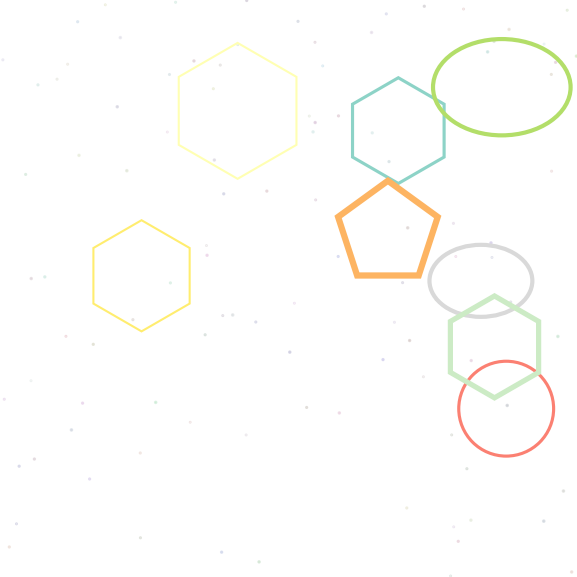[{"shape": "hexagon", "thickness": 1.5, "radius": 0.46, "center": [0.69, 0.773]}, {"shape": "hexagon", "thickness": 1, "radius": 0.59, "center": [0.411, 0.807]}, {"shape": "circle", "thickness": 1.5, "radius": 0.41, "center": [0.877, 0.291]}, {"shape": "pentagon", "thickness": 3, "radius": 0.45, "center": [0.672, 0.595]}, {"shape": "oval", "thickness": 2, "radius": 0.6, "center": [0.869, 0.848]}, {"shape": "oval", "thickness": 2, "radius": 0.45, "center": [0.833, 0.513]}, {"shape": "hexagon", "thickness": 2.5, "radius": 0.44, "center": [0.856, 0.398]}, {"shape": "hexagon", "thickness": 1, "radius": 0.48, "center": [0.245, 0.522]}]